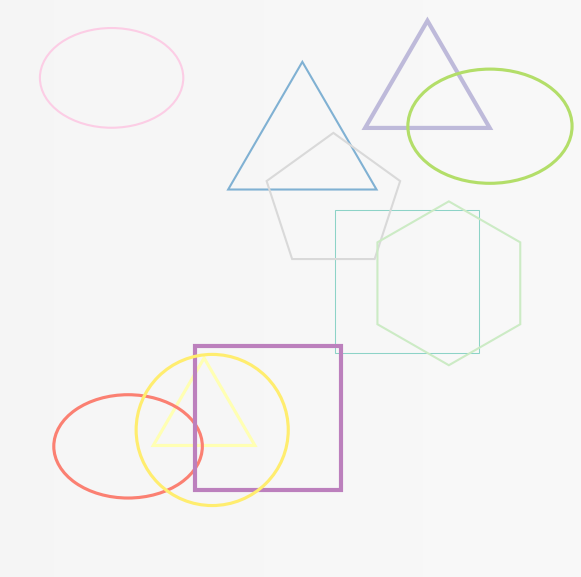[{"shape": "square", "thickness": 0.5, "radius": 0.62, "center": [0.701, 0.511]}, {"shape": "triangle", "thickness": 1.5, "radius": 0.5, "center": [0.351, 0.278]}, {"shape": "triangle", "thickness": 2, "radius": 0.62, "center": [0.735, 0.839]}, {"shape": "oval", "thickness": 1.5, "radius": 0.64, "center": [0.22, 0.226]}, {"shape": "triangle", "thickness": 1, "radius": 0.74, "center": [0.52, 0.745]}, {"shape": "oval", "thickness": 1.5, "radius": 0.71, "center": [0.843, 0.781]}, {"shape": "oval", "thickness": 1, "radius": 0.62, "center": [0.192, 0.864]}, {"shape": "pentagon", "thickness": 1, "radius": 0.6, "center": [0.574, 0.648]}, {"shape": "square", "thickness": 2, "radius": 0.63, "center": [0.461, 0.275]}, {"shape": "hexagon", "thickness": 1, "radius": 0.71, "center": [0.772, 0.509]}, {"shape": "circle", "thickness": 1.5, "radius": 0.65, "center": [0.365, 0.255]}]